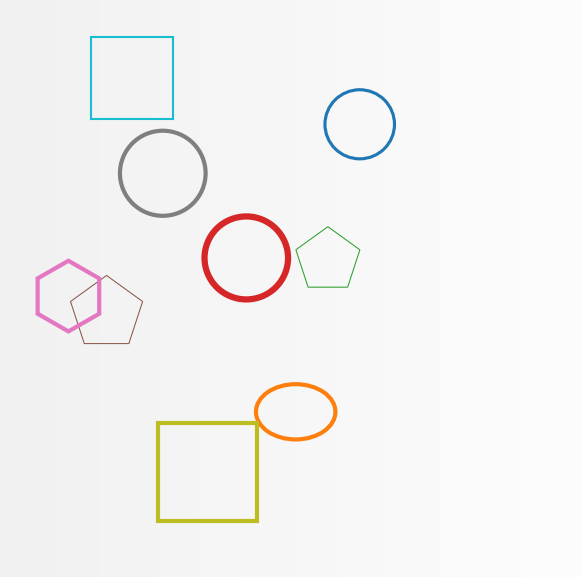[{"shape": "circle", "thickness": 1.5, "radius": 0.3, "center": [0.619, 0.784]}, {"shape": "oval", "thickness": 2, "radius": 0.34, "center": [0.509, 0.286]}, {"shape": "pentagon", "thickness": 0.5, "radius": 0.29, "center": [0.564, 0.549]}, {"shape": "circle", "thickness": 3, "radius": 0.36, "center": [0.424, 0.553]}, {"shape": "pentagon", "thickness": 0.5, "radius": 0.33, "center": [0.183, 0.457]}, {"shape": "hexagon", "thickness": 2, "radius": 0.31, "center": [0.118, 0.486]}, {"shape": "circle", "thickness": 2, "radius": 0.37, "center": [0.28, 0.699]}, {"shape": "square", "thickness": 2, "radius": 0.43, "center": [0.357, 0.182]}, {"shape": "square", "thickness": 1, "radius": 0.35, "center": [0.227, 0.864]}]